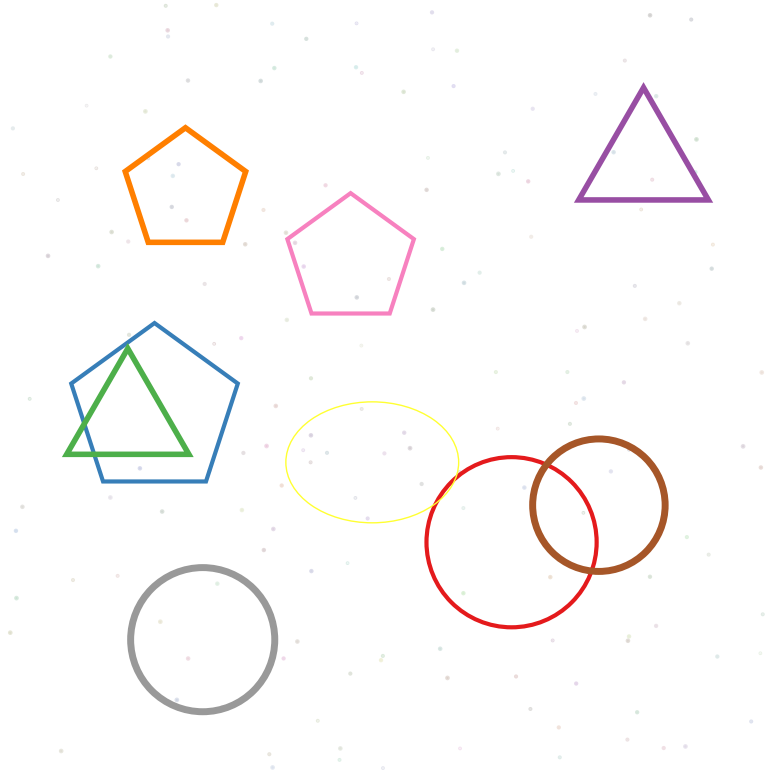[{"shape": "circle", "thickness": 1.5, "radius": 0.55, "center": [0.664, 0.296]}, {"shape": "pentagon", "thickness": 1.5, "radius": 0.57, "center": [0.201, 0.467]}, {"shape": "triangle", "thickness": 2, "radius": 0.46, "center": [0.166, 0.456]}, {"shape": "triangle", "thickness": 2, "radius": 0.49, "center": [0.836, 0.789]}, {"shape": "pentagon", "thickness": 2, "radius": 0.41, "center": [0.241, 0.752]}, {"shape": "oval", "thickness": 0.5, "radius": 0.56, "center": [0.483, 0.4]}, {"shape": "circle", "thickness": 2.5, "radius": 0.43, "center": [0.778, 0.344]}, {"shape": "pentagon", "thickness": 1.5, "radius": 0.43, "center": [0.455, 0.663]}, {"shape": "circle", "thickness": 2.5, "radius": 0.47, "center": [0.263, 0.169]}]